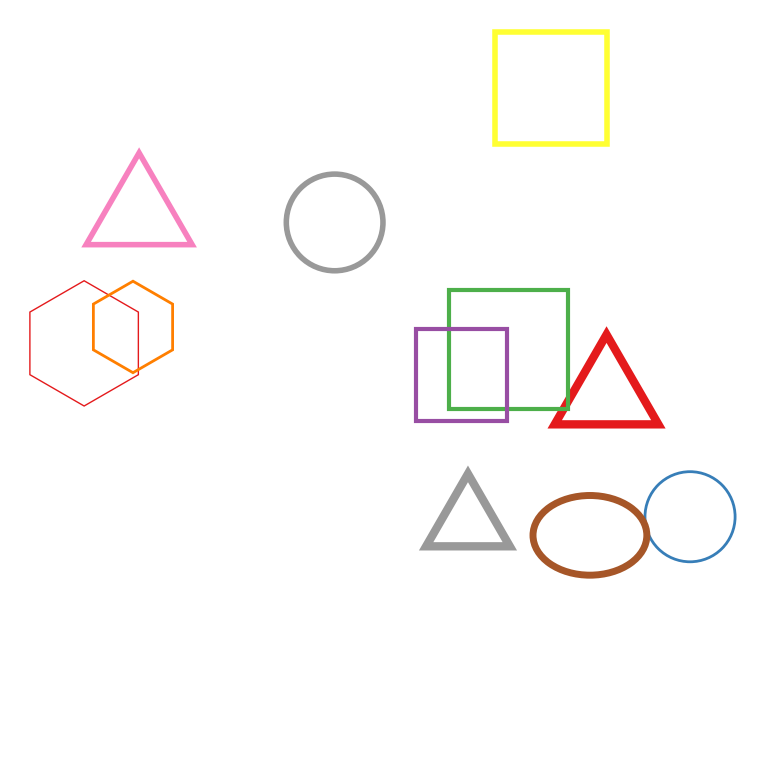[{"shape": "hexagon", "thickness": 0.5, "radius": 0.41, "center": [0.109, 0.554]}, {"shape": "triangle", "thickness": 3, "radius": 0.39, "center": [0.788, 0.488]}, {"shape": "circle", "thickness": 1, "radius": 0.29, "center": [0.896, 0.329]}, {"shape": "square", "thickness": 1.5, "radius": 0.39, "center": [0.661, 0.546]}, {"shape": "square", "thickness": 1.5, "radius": 0.3, "center": [0.599, 0.513]}, {"shape": "hexagon", "thickness": 1, "radius": 0.3, "center": [0.173, 0.575]}, {"shape": "square", "thickness": 2, "radius": 0.36, "center": [0.716, 0.886]}, {"shape": "oval", "thickness": 2.5, "radius": 0.37, "center": [0.766, 0.305]}, {"shape": "triangle", "thickness": 2, "radius": 0.4, "center": [0.181, 0.722]}, {"shape": "circle", "thickness": 2, "radius": 0.31, "center": [0.435, 0.711]}, {"shape": "triangle", "thickness": 3, "radius": 0.31, "center": [0.608, 0.322]}]